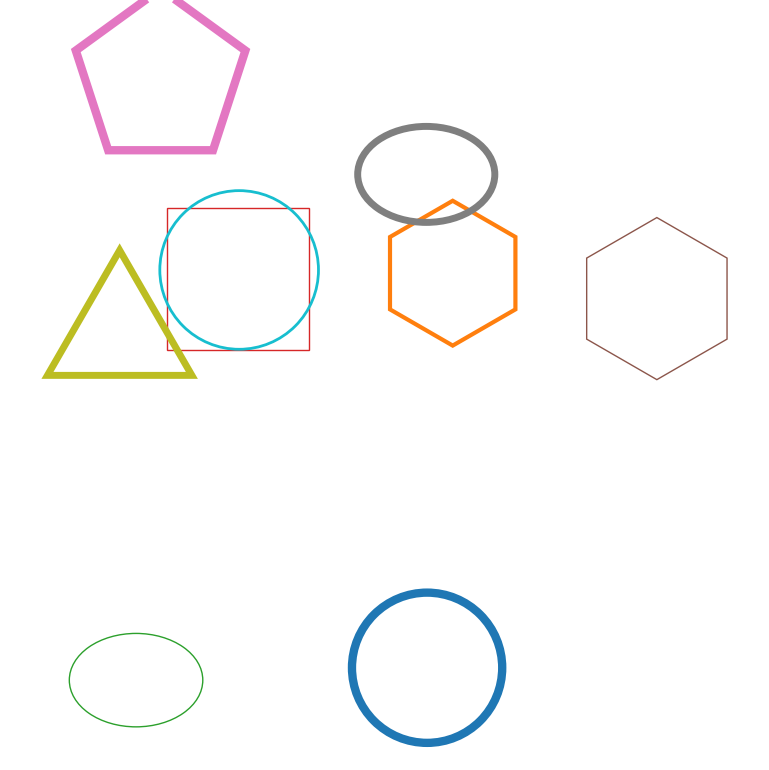[{"shape": "circle", "thickness": 3, "radius": 0.49, "center": [0.555, 0.133]}, {"shape": "hexagon", "thickness": 1.5, "radius": 0.47, "center": [0.588, 0.645]}, {"shape": "oval", "thickness": 0.5, "radius": 0.43, "center": [0.177, 0.117]}, {"shape": "square", "thickness": 0.5, "radius": 0.46, "center": [0.309, 0.638]}, {"shape": "hexagon", "thickness": 0.5, "radius": 0.53, "center": [0.853, 0.612]}, {"shape": "pentagon", "thickness": 3, "radius": 0.58, "center": [0.209, 0.899]}, {"shape": "oval", "thickness": 2.5, "radius": 0.45, "center": [0.554, 0.774]}, {"shape": "triangle", "thickness": 2.5, "radius": 0.54, "center": [0.155, 0.567]}, {"shape": "circle", "thickness": 1, "radius": 0.52, "center": [0.311, 0.649]}]